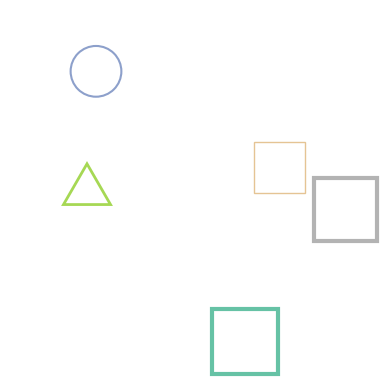[{"shape": "square", "thickness": 3, "radius": 0.43, "center": [0.637, 0.113]}, {"shape": "circle", "thickness": 1.5, "radius": 0.33, "center": [0.249, 0.815]}, {"shape": "triangle", "thickness": 2, "radius": 0.35, "center": [0.226, 0.504]}, {"shape": "square", "thickness": 1, "radius": 0.33, "center": [0.726, 0.565]}, {"shape": "square", "thickness": 3, "radius": 0.41, "center": [0.896, 0.455]}]